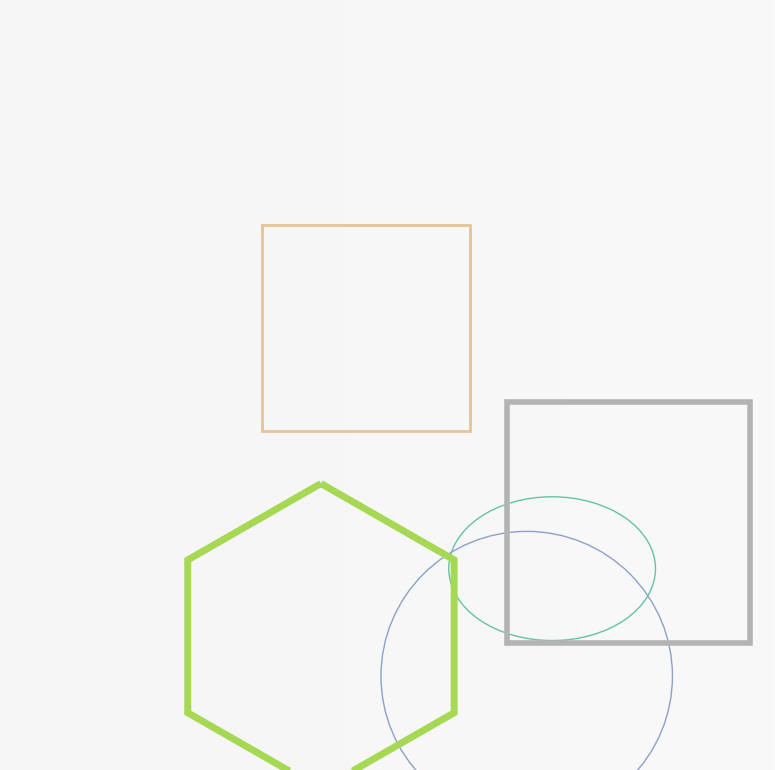[{"shape": "oval", "thickness": 0.5, "radius": 0.67, "center": [0.712, 0.261]}, {"shape": "circle", "thickness": 0.5, "radius": 0.94, "center": [0.68, 0.122]}, {"shape": "hexagon", "thickness": 2.5, "radius": 0.99, "center": [0.414, 0.174]}, {"shape": "square", "thickness": 1, "radius": 0.67, "center": [0.472, 0.574]}, {"shape": "square", "thickness": 2, "radius": 0.78, "center": [0.811, 0.321]}]